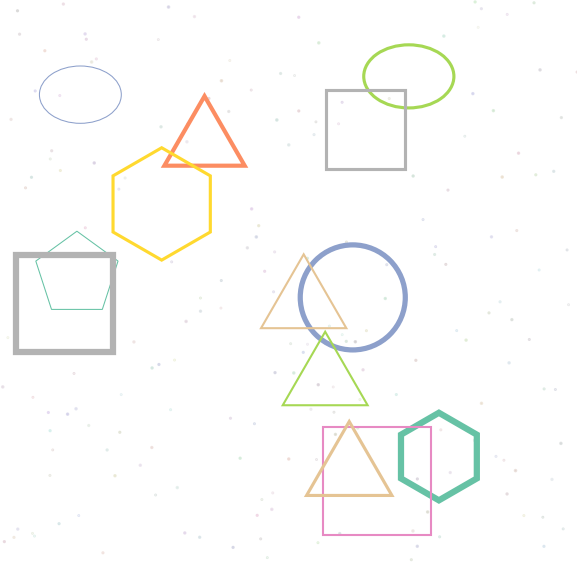[{"shape": "hexagon", "thickness": 3, "radius": 0.38, "center": [0.76, 0.209]}, {"shape": "pentagon", "thickness": 0.5, "radius": 0.37, "center": [0.133, 0.524]}, {"shape": "triangle", "thickness": 2, "radius": 0.4, "center": [0.354, 0.752]}, {"shape": "oval", "thickness": 0.5, "radius": 0.35, "center": [0.139, 0.835]}, {"shape": "circle", "thickness": 2.5, "radius": 0.45, "center": [0.611, 0.484]}, {"shape": "square", "thickness": 1, "radius": 0.47, "center": [0.653, 0.166]}, {"shape": "oval", "thickness": 1.5, "radius": 0.39, "center": [0.708, 0.867]}, {"shape": "triangle", "thickness": 1, "radius": 0.42, "center": [0.563, 0.34]}, {"shape": "hexagon", "thickness": 1.5, "radius": 0.49, "center": [0.28, 0.646]}, {"shape": "triangle", "thickness": 1.5, "radius": 0.43, "center": [0.605, 0.184]}, {"shape": "triangle", "thickness": 1, "radius": 0.43, "center": [0.526, 0.473]}, {"shape": "square", "thickness": 3, "radius": 0.42, "center": [0.112, 0.474]}, {"shape": "square", "thickness": 1.5, "radius": 0.34, "center": [0.632, 0.775]}]